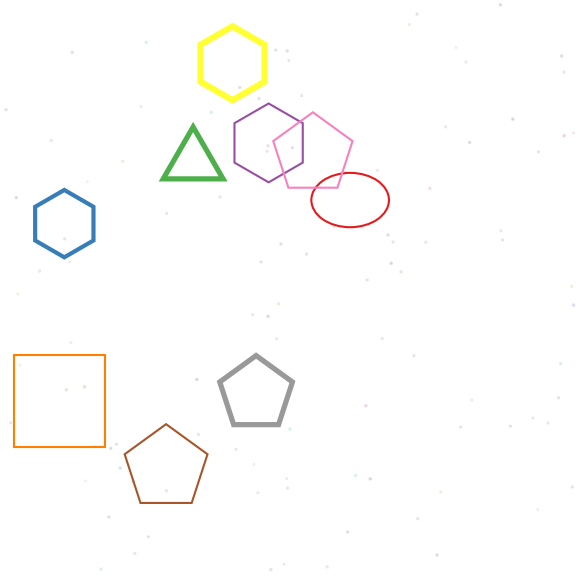[{"shape": "oval", "thickness": 1, "radius": 0.34, "center": [0.606, 0.653]}, {"shape": "hexagon", "thickness": 2, "radius": 0.29, "center": [0.111, 0.612]}, {"shape": "triangle", "thickness": 2.5, "radius": 0.3, "center": [0.334, 0.719]}, {"shape": "hexagon", "thickness": 1, "radius": 0.34, "center": [0.465, 0.752]}, {"shape": "square", "thickness": 1, "radius": 0.4, "center": [0.103, 0.304]}, {"shape": "hexagon", "thickness": 3, "radius": 0.32, "center": [0.403, 0.89]}, {"shape": "pentagon", "thickness": 1, "radius": 0.38, "center": [0.288, 0.189]}, {"shape": "pentagon", "thickness": 1, "radius": 0.36, "center": [0.542, 0.733]}, {"shape": "pentagon", "thickness": 2.5, "radius": 0.33, "center": [0.443, 0.317]}]